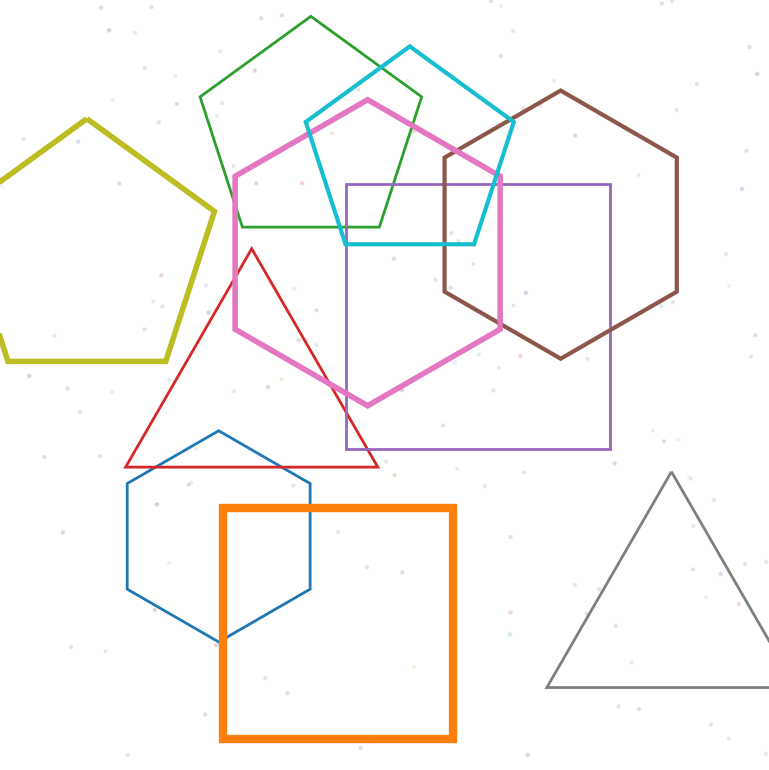[{"shape": "hexagon", "thickness": 1, "radius": 0.69, "center": [0.284, 0.303]}, {"shape": "square", "thickness": 3, "radius": 0.75, "center": [0.439, 0.191]}, {"shape": "pentagon", "thickness": 1, "radius": 0.76, "center": [0.404, 0.827]}, {"shape": "triangle", "thickness": 1, "radius": 0.95, "center": [0.327, 0.488]}, {"shape": "square", "thickness": 1, "radius": 0.86, "center": [0.62, 0.589]}, {"shape": "hexagon", "thickness": 1.5, "radius": 0.87, "center": [0.728, 0.708]}, {"shape": "hexagon", "thickness": 2, "radius": 0.99, "center": [0.477, 0.672]}, {"shape": "triangle", "thickness": 1, "radius": 0.93, "center": [0.872, 0.201]}, {"shape": "pentagon", "thickness": 2, "radius": 0.87, "center": [0.113, 0.672]}, {"shape": "pentagon", "thickness": 1.5, "radius": 0.71, "center": [0.532, 0.798]}]